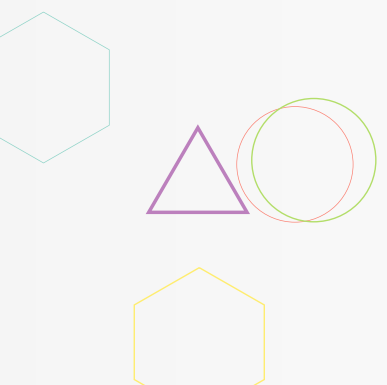[{"shape": "hexagon", "thickness": 0.5, "radius": 0.98, "center": [0.112, 0.773]}, {"shape": "circle", "thickness": 0.5, "radius": 0.75, "center": [0.761, 0.573]}, {"shape": "circle", "thickness": 1, "radius": 0.8, "center": [0.81, 0.584]}, {"shape": "triangle", "thickness": 2.5, "radius": 0.73, "center": [0.511, 0.522]}, {"shape": "hexagon", "thickness": 1, "radius": 0.97, "center": [0.514, 0.111]}]